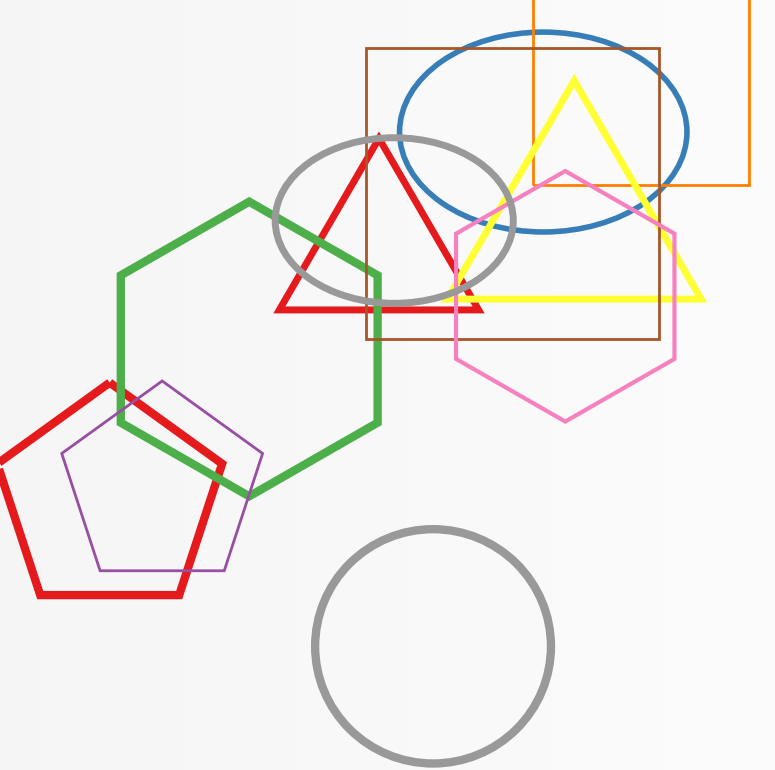[{"shape": "pentagon", "thickness": 3, "radius": 0.76, "center": [0.142, 0.351]}, {"shape": "triangle", "thickness": 2.5, "radius": 0.74, "center": [0.489, 0.672]}, {"shape": "oval", "thickness": 2, "radius": 0.93, "center": [0.701, 0.829]}, {"shape": "hexagon", "thickness": 3, "radius": 0.96, "center": [0.322, 0.547]}, {"shape": "pentagon", "thickness": 1, "radius": 0.68, "center": [0.209, 0.369]}, {"shape": "square", "thickness": 1, "radius": 0.7, "center": [0.827, 0.899]}, {"shape": "triangle", "thickness": 2.5, "radius": 0.95, "center": [0.741, 0.706]}, {"shape": "square", "thickness": 1, "radius": 0.94, "center": [0.661, 0.749]}, {"shape": "hexagon", "thickness": 1.5, "radius": 0.81, "center": [0.729, 0.615]}, {"shape": "oval", "thickness": 2.5, "radius": 0.77, "center": [0.509, 0.714]}, {"shape": "circle", "thickness": 3, "radius": 0.76, "center": [0.559, 0.161]}]